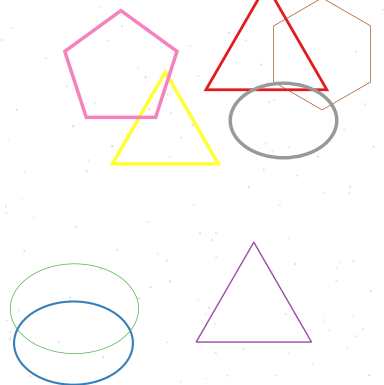[{"shape": "triangle", "thickness": 2, "radius": 0.91, "center": [0.692, 0.858]}, {"shape": "oval", "thickness": 1.5, "radius": 0.77, "center": [0.191, 0.109]}, {"shape": "oval", "thickness": 0.5, "radius": 0.83, "center": [0.193, 0.198]}, {"shape": "triangle", "thickness": 1, "radius": 0.86, "center": [0.659, 0.198]}, {"shape": "triangle", "thickness": 2.5, "radius": 0.79, "center": [0.43, 0.654]}, {"shape": "hexagon", "thickness": 0.5, "radius": 0.73, "center": [0.837, 0.86]}, {"shape": "pentagon", "thickness": 2.5, "radius": 0.77, "center": [0.314, 0.819]}, {"shape": "oval", "thickness": 2.5, "radius": 0.69, "center": [0.736, 0.687]}]